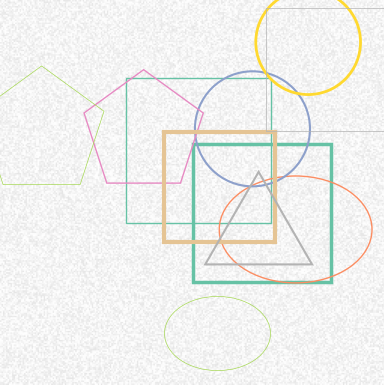[{"shape": "square", "thickness": 2.5, "radius": 0.9, "center": [0.681, 0.446]}, {"shape": "square", "thickness": 1, "radius": 0.94, "center": [0.516, 0.608]}, {"shape": "oval", "thickness": 1, "radius": 0.99, "center": [0.768, 0.404]}, {"shape": "circle", "thickness": 1.5, "radius": 0.75, "center": [0.656, 0.665]}, {"shape": "pentagon", "thickness": 1, "radius": 0.81, "center": [0.373, 0.656]}, {"shape": "pentagon", "thickness": 0.5, "radius": 0.85, "center": [0.108, 0.658]}, {"shape": "oval", "thickness": 0.5, "radius": 0.69, "center": [0.565, 0.134]}, {"shape": "circle", "thickness": 2, "radius": 0.68, "center": [0.8, 0.89]}, {"shape": "square", "thickness": 3, "radius": 0.72, "center": [0.569, 0.515]}, {"shape": "square", "thickness": 0.5, "radius": 0.8, "center": [0.851, 0.819]}, {"shape": "triangle", "thickness": 1.5, "radius": 0.8, "center": [0.672, 0.393]}]